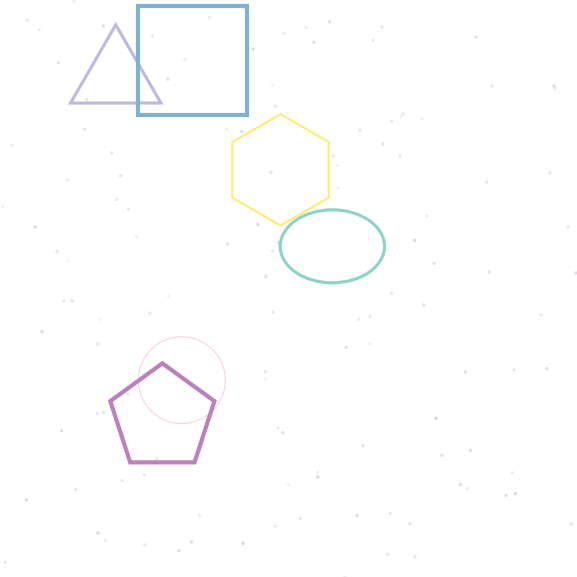[{"shape": "oval", "thickness": 1.5, "radius": 0.45, "center": [0.576, 0.573]}, {"shape": "triangle", "thickness": 1.5, "radius": 0.45, "center": [0.2, 0.866]}, {"shape": "square", "thickness": 2, "radius": 0.47, "center": [0.333, 0.894]}, {"shape": "circle", "thickness": 0.5, "radius": 0.38, "center": [0.315, 0.341]}, {"shape": "pentagon", "thickness": 2, "radius": 0.47, "center": [0.281, 0.275]}, {"shape": "hexagon", "thickness": 1, "radius": 0.48, "center": [0.486, 0.705]}]